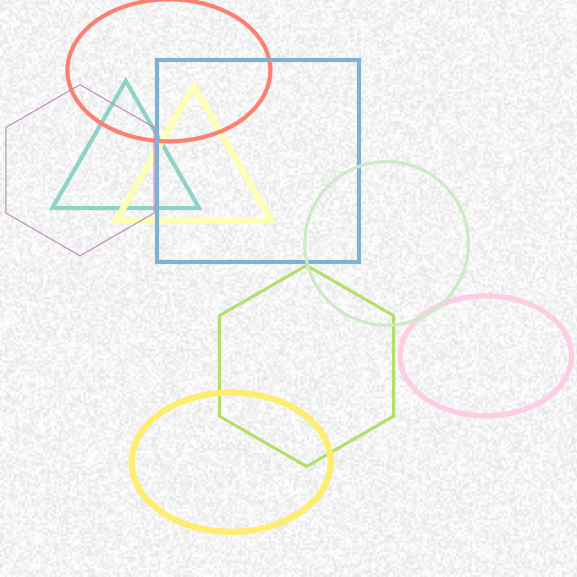[{"shape": "triangle", "thickness": 2, "radius": 0.73, "center": [0.218, 0.712]}, {"shape": "triangle", "thickness": 3, "radius": 0.78, "center": [0.336, 0.695]}, {"shape": "oval", "thickness": 2, "radius": 0.88, "center": [0.292, 0.877]}, {"shape": "square", "thickness": 2, "radius": 0.87, "center": [0.447, 0.72]}, {"shape": "hexagon", "thickness": 1.5, "radius": 0.87, "center": [0.531, 0.366]}, {"shape": "oval", "thickness": 2.5, "radius": 0.74, "center": [0.841, 0.383]}, {"shape": "hexagon", "thickness": 0.5, "radius": 0.74, "center": [0.138, 0.704]}, {"shape": "circle", "thickness": 1.5, "radius": 0.71, "center": [0.669, 0.578]}, {"shape": "oval", "thickness": 3, "radius": 0.86, "center": [0.4, 0.199]}]